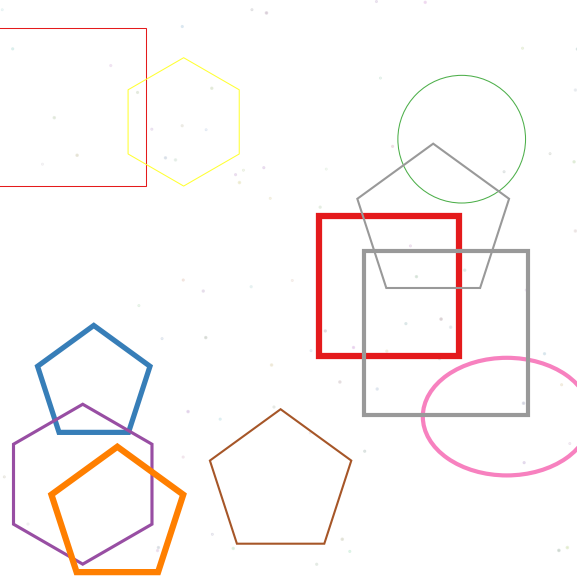[{"shape": "square", "thickness": 3, "radius": 0.6, "center": [0.673, 0.504]}, {"shape": "square", "thickness": 0.5, "radius": 0.68, "center": [0.116, 0.814]}, {"shape": "pentagon", "thickness": 2.5, "radius": 0.51, "center": [0.162, 0.333]}, {"shape": "circle", "thickness": 0.5, "radius": 0.55, "center": [0.799, 0.758]}, {"shape": "hexagon", "thickness": 1.5, "radius": 0.69, "center": [0.143, 0.161]}, {"shape": "pentagon", "thickness": 3, "radius": 0.6, "center": [0.203, 0.106]}, {"shape": "hexagon", "thickness": 0.5, "radius": 0.56, "center": [0.318, 0.788]}, {"shape": "pentagon", "thickness": 1, "radius": 0.64, "center": [0.486, 0.162]}, {"shape": "oval", "thickness": 2, "radius": 0.73, "center": [0.878, 0.278]}, {"shape": "pentagon", "thickness": 1, "radius": 0.69, "center": [0.75, 0.612]}, {"shape": "square", "thickness": 2, "radius": 0.71, "center": [0.772, 0.422]}]